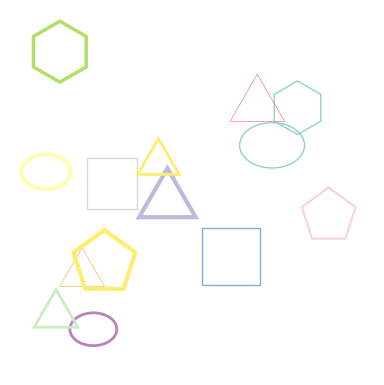[{"shape": "oval", "thickness": 1, "radius": 0.42, "center": [0.707, 0.623]}, {"shape": "hexagon", "thickness": 1, "radius": 0.35, "center": [0.773, 0.72]}, {"shape": "oval", "thickness": 3, "radius": 0.32, "center": [0.119, 0.554]}, {"shape": "triangle", "thickness": 3, "radius": 0.42, "center": [0.435, 0.478]}, {"shape": "triangle", "thickness": 0.5, "radius": 0.41, "center": [0.668, 0.726]}, {"shape": "square", "thickness": 1, "radius": 0.37, "center": [0.599, 0.334]}, {"shape": "triangle", "thickness": 0.5, "radius": 0.34, "center": [0.213, 0.289]}, {"shape": "hexagon", "thickness": 2.5, "radius": 0.4, "center": [0.155, 0.866]}, {"shape": "pentagon", "thickness": 1.5, "radius": 0.37, "center": [0.854, 0.44]}, {"shape": "square", "thickness": 1, "radius": 0.33, "center": [0.291, 0.523]}, {"shape": "oval", "thickness": 2, "radius": 0.3, "center": [0.242, 0.145]}, {"shape": "triangle", "thickness": 2, "radius": 0.33, "center": [0.145, 0.183]}, {"shape": "pentagon", "thickness": 3, "radius": 0.42, "center": [0.271, 0.318]}, {"shape": "triangle", "thickness": 2, "radius": 0.31, "center": [0.411, 0.578]}]